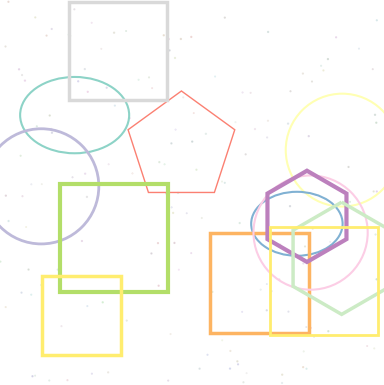[{"shape": "oval", "thickness": 1.5, "radius": 0.71, "center": [0.194, 0.701]}, {"shape": "circle", "thickness": 1.5, "radius": 0.73, "center": [0.889, 0.61]}, {"shape": "circle", "thickness": 2, "radius": 0.75, "center": [0.107, 0.516]}, {"shape": "pentagon", "thickness": 1, "radius": 0.73, "center": [0.471, 0.618]}, {"shape": "oval", "thickness": 1.5, "radius": 0.59, "center": [0.771, 0.419]}, {"shape": "square", "thickness": 2.5, "radius": 0.64, "center": [0.674, 0.265]}, {"shape": "square", "thickness": 3, "radius": 0.7, "center": [0.297, 0.382]}, {"shape": "circle", "thickness": 1.5, "radius": 0.74, "center": [0.807, 0.396]}, {"shape": "square", "thickness": 2.5, "radius": 0.64, "center": [0.305, 0.868]}, {"shape": "hexagon", "thickness": 3, "radius": 0.59, "center": [0.797, 0.438]}, {"shape": "hexagon", "thickness": 2.5, "radius": 0.73, "center": [0.887, 0.329]}, {"shape": "square", "thickness": 2.5, "radius": 0.51, "center": [0.212, 0.182]}, {"shape": "square", "thickness": 2, "radius": 0.7, "center": [0.842, 0.27]}]